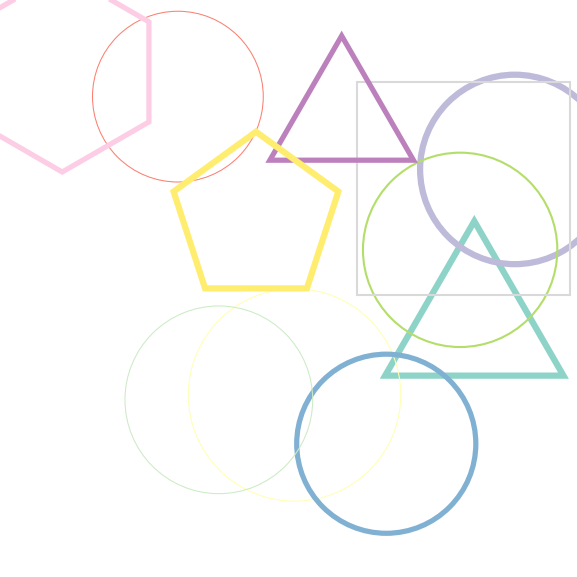[{"shape": "triangle", "thickness": 3, "radius": 0.89, "center": [0.821, 0.438]}, {"shape": "circle", "thickness": 0.5, "radius": 0.92, "center": [0.51, 0.315]}, {"shape": "circle", "thickness": 3, "radius": 0.82, "center": [0.891, 0.706]}, {"shape": "circle", "thickness": 0.5, "radius": 0.74, "center": [0.308, 0.832]}, {"shape": "circle", "thickness": 2.5, "radius": 0.78, "center": [0.669, 0.231]}, {"shape": "circle", "thickness": 1, "radius": 0.84, "center": [0.797, 0.567]}, {"shape": "hexagon", "thickness": 2.5, "radius": 0.87, "center": [0.108, 0.875]}, {"shape": "square", "thickness": 1, "radius": 0.92, "center": [0.803, 0.673]}, {"shape": "triangle", "thickness": 2.5, "radius": 0.72, "center": [0.592, 0.794]}, {"shape": "circle", "thickness": 0.5, "radius": 0.81, "center": [0.379, 0.307]}, {"shape": "pentagon", "thickness": 3, "radius": 0.75, "center": [0.443, 0.621]}]